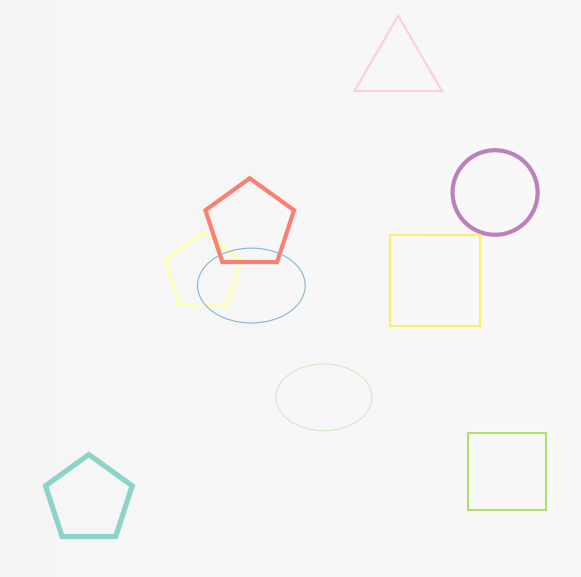[{"shape": "pentagon", "thickness": 2.5, "radius": 0.39, "center": [0.153, 0.134]}, {"shape": "pentagon", "thickness": 1.5, "radius": 0.34, "center": [0.35, 0.528]}, {"shape": "pentagon", "thickness": 2, "radius": 0.4, "center": [0.43, 0.61]}, {"shape": "oval", "thickness": 0.5, "radius": 0.46, "center": [0.432, 0.505]}, {"shape": "square", "thickness": 1, "radius": 0.34, "center": [0.872, 0.183]}, {"shape": "triangle", "thickness": 1, "radius": 0.43, "center": [0.685, 0.885]}, {"shape": "circle", "thickness": 2, "radius": 0.37, "center": [0.852, 0.666]}, {"shape": "oval", "thickness": 0.5, "radius": 0.41, "center": [0.557, 0.311]}, {"shape": "square", "thickness": 1, "radius": 0.39, "center": [0.748, 0.514]}]